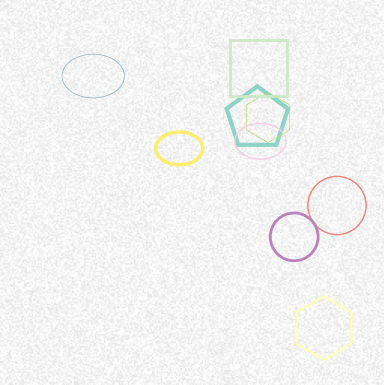[{"shape": "pentagon", "thickness": 3, "radius": 0.42, "center": [0.668, 0.692]}, {"shape": "hexagon", "thickness": 1.5, "radius": 0.41, "center": [0.842, 0.148]}, {"shape": "circle", "thickness": 1, "radius": 0.38, "center": [0.875, 0.466]}, {"shape": "oval", "thickness": 0.5, "radius": 0.41, "center": [0.242, 0.802]}, {"shape": "hexagon", "thickness": 0.5, "radius": 0.33, "center": [0.696, 0.695]}, {"shape": "oval", "thickness": 1, "radius": 0.33, "center": [0.676, 0.633]}, {"shape": "circle", "thickness": 2, "radius": 0.31, "center": [0.764, 0.385]}, {"shape": "square", "thickness": 2, "radius": 0.37, "center": [0.671, 0.823]}, {"shape": "oval", "thickness": 2.5, "radius": 0.3, "center": [0.466, 0.615]}]